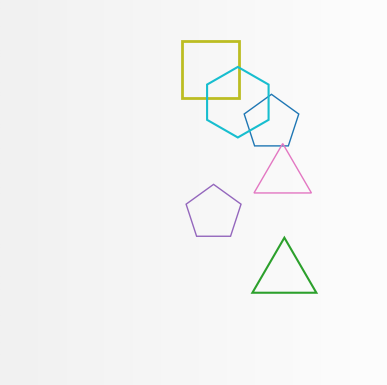[{"shape": "pentagon", "thickness": 1, "radius": 0.37, "center": [0.701, 0.681]}, {"shape": "triangle", "thickness": 1.5, "radius": 0.48, "center": [0.734, 0.287]}, {"shape": "pentagon", "thickness": 1, "radius": 0.37, "center": [0.551, 0.447]}, {"shape": "triangle", "thickness": 1, "radius": 0.43, "center": [0.73, 0.542]}, {"shape": "square", "thickness": 2, "radius": 0.37, "center": [0.543, 0.82]}, {"shape": "hexagon", "thickness": 1.5, "radius": 0.46, "center": [0.614, 0.735]}]